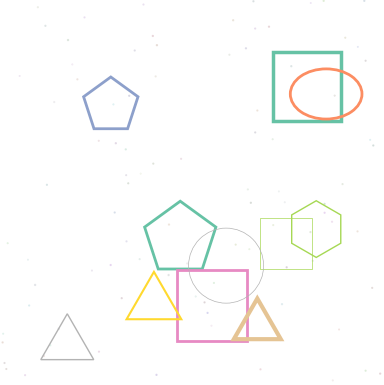[{"shape": "square", "thickness": 2.5, "radius": 0.44, "center": [0.797, 0.775]}, {"shape": "pentagon", "thickness": 2, "radius": 0.49, "center": [0.468, 0.38]}, {"shape": "oval", "thickness": 2, "radius": 0.47, "center": [0.847, 0.756]}, {"shape": "pentagon", "thickness": 2, "radius": 0.37, "center": [0.288, 0.726]}, {"shape": "square", "thickness": 2, "radius": 0.45, "center": [0.551, 0.206]}, {"shape": "square", "thickness": 0.5, "radius": 0.34, "center": [0.742, 0.367]}, {"shape": "hexagon", "thickness": 1, "radius": 0.37, "center": [0.821, 0.405]}, {"shape": "triangle", "thickness": 1.5, "radius": 0.41, "center": [0.4, 0.212]}, {"shape": "triangle", "thickness": 3, "radius": 0.35, "center": [0.668, 0.154]}, {"shape": "triangle", "thickness": 1, "radius": 0.4, "center": [0.175, 0.106]}, {"shape": "circle", "thickness": 0.5, "radius": 0.49, "center": [0.587, 0.31]}]